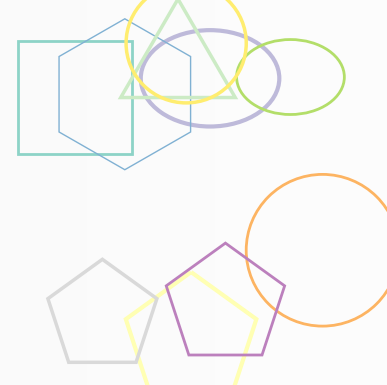[{"shape": "square", "thickness": 2, "radius": 0.73, "center": [0.194, 0.747]}, {"shape": "pentagon", "thickness": 3, "radius": 0.89, "center": [0.493, 0.116]}, {"shape": "oval", "thickness": 3, "radius": 0.89, "center": [0.542, 0.797]}, {"shape": "hexagon", "thickness": 1, "radius": 0.98, "center": [0.322, 0.755]}, {"shape": "circle", "thickness": 2, "radius": 0.99, "center": [0.832, 0.35]}, {"shape": "oval", "thickness": 2, "radius": 0.7, "center": [0.75, 0.8]}, {"shape": "pentagon", "thickness": 2.5, "radius": 0.74, "center": [0.264, 0.179]}, {"shape": "pentagon", "thickness": 2, "radius": 0.8, "center": [0.582, 0.208]}, {"shape": "triangle", "thickness": 2.5, "radius": 0.85, "center": [0.459, 0.832]}, {"shape": "circle", "thickness": 2.5, "radius": 0.78, "center": [0.48, 0.888]}]